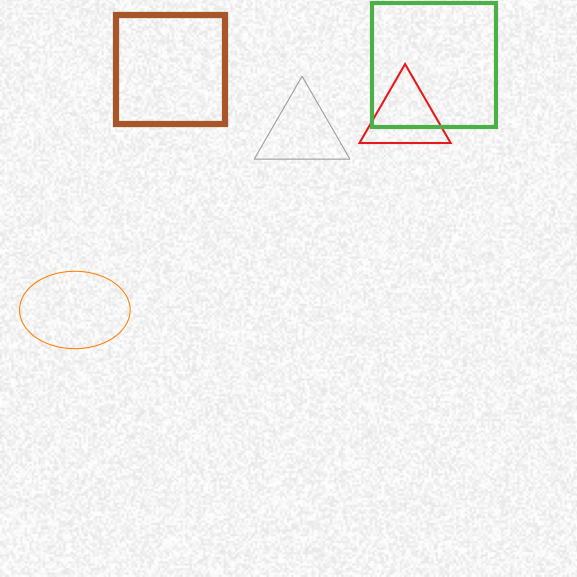[{"shape": "triangle", "thickness": 1, "radius": 0.46, "center": [0.701, 0.797]}, {"shape": "square", "thickness": 2, "radius": 0.54, "center": [0.752, 0.887]}, {"shape": "oval", "thickness": 0.5, "radius": 0.48, "center": [0.13, 0.462]}, {"shape": "square", "thickness": 3, "radius": 0.47, "center": [0.295, 0.879]}, {"shape": "triangle", "thickness": 0.5, "radius": 0.48, "center": [0.523, 0.771]}]